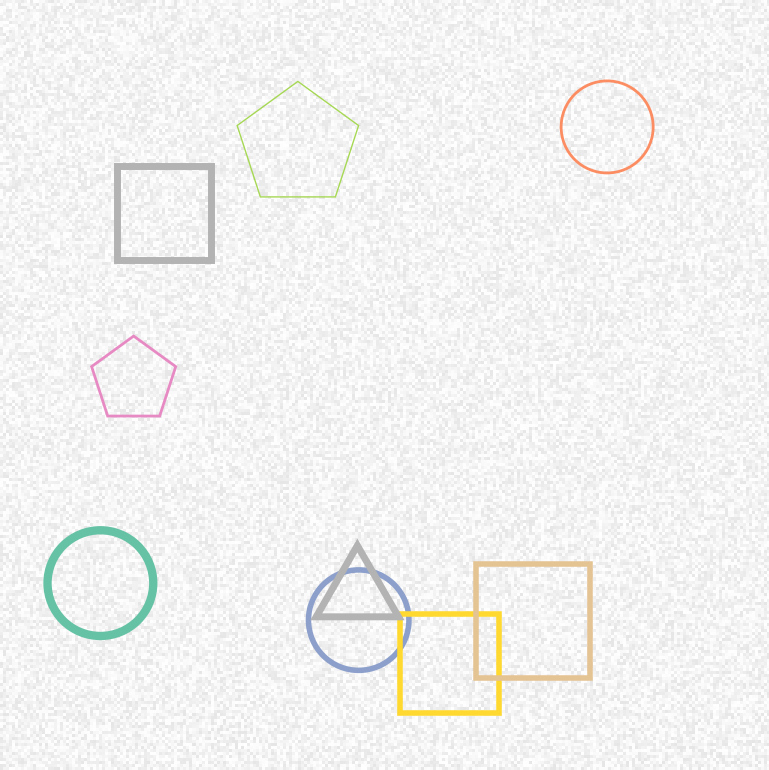[{"shape": "circle", "thickness": 3, "radius": 0.34, "center": [0.13, 0.243]}, {"shape": "circle", "thickness": 1, "radius": 0.3, "center": [0.789, 0.835]}, {"shape": "circle", "thickness": 2, "radius": 0.33, "center": [0.466, 0.195]}, {"shape": "pentagon", "thickness": 1, "radius": 0.29, "center": [0.174, 0.506]}, {"shape": "pentagon", "thickness": 0.5, "radius": 0.41, "center": [0.387, 0.811]}, {"shape": "square", "thickness": 2, "radius": 0.32, "center": [0.584, 0.138]}, {"shape": "square", "thickness": 2, "radius": 0.37, "center": [0.692, 0.194]}, {"shape": "square", "thickness": 2.5, "radius": 0.31, "center": [0.213, 0.723]}, {"shape": "triangle", "thickness": 2.5, "radius": 0.31, "center": [0.464, 0.23]}]